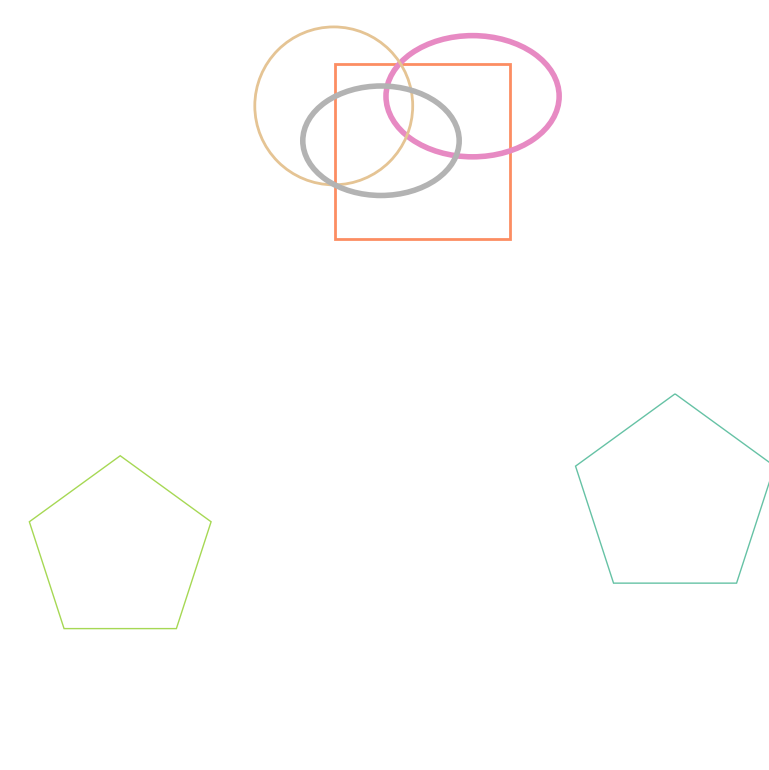[{"shape": "pentagon", "thickness": 0.5, "radius": 0.68, "center": [0.877, 0.353]}, {"shape": "square", "thickness": 1, "radius": 0.57, "center": [0.548, 0.803]}, {"shape": "oval", "thickness": 2, "radius": 0.56, "center": [0.614, 0.875]}, {"shape": "pentagon", "thickness": 0.5, "radius": 0.62, "center": [0.156, 0.284]}, {"shape": "circle", "thickness": 1, "radius": 0.51, "center": [0.433, 0.863]}, {"shape": "oval", "thickness": 2, "radius": 0.51, "center": [0.495, 0.817]}]